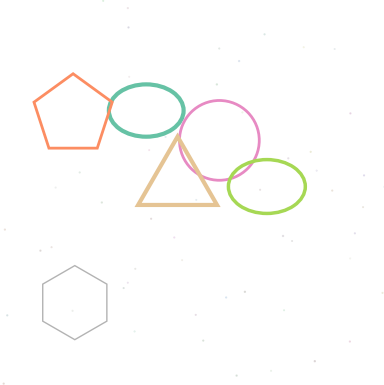[{"shape": "oval", "thickness": 3, "radius": 0.49, "center": [0.38, 0.713]}, {"shape": "pentagon", "thickness": 2, "radius": 0.53, "center": [0.19, 0.702]}, {"shape": "circle", "thickness": 2, "radius": 0.52, "center": [0.57, 0.635]}, {"shape": "oval", "thickness": 2.5, "radius": 0.5, "center": [0.693, 0.516]}, {"shape": "triangle", "thickness": 3, "radius": 0.59, "center": [0.461, 0.527]}, {"shape": "hexagon", "thickness": 1, "radius": 0.48, "center": [0.194, 0.214]}]